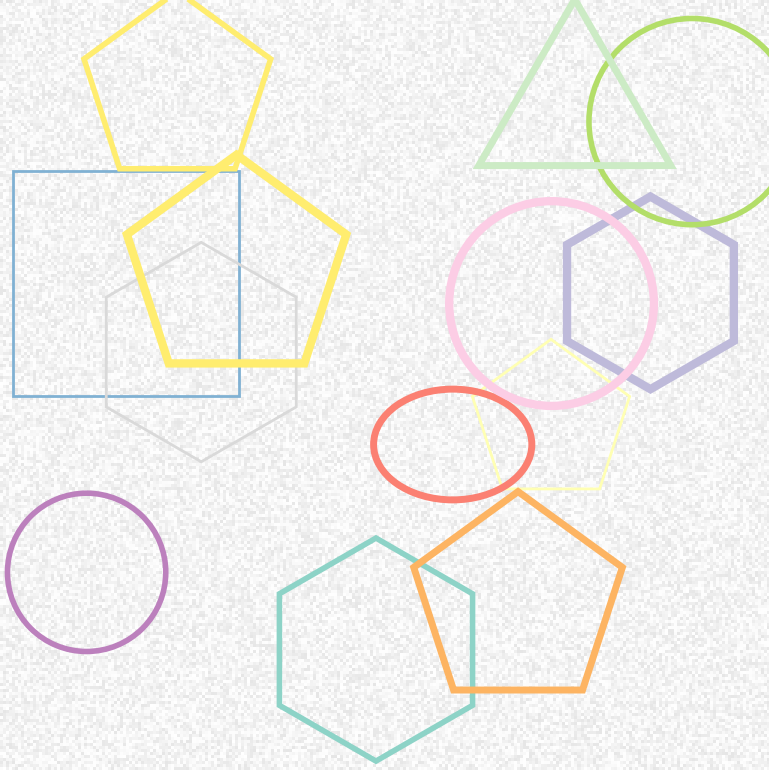[{"shape": "hexagon", "thickness": 2, "radius": 0.72, "center": [0.488, 0.156]}, {"shape": "pentagon", "thickness": 1, "radius": 0.54, "center": [0.716, 0.452]}, {"shape": "hexagon", "thickness": 3, "radius": 0.63, "center": [0.845, 0.62]}, {"shape": "oval", "thickness": 2.5, "radius": 0.51, "center": [0.588, 0.423]}, {"shape": "square", "thickness": 1, "radius": 0.73, "center": [0.163, 0.632]}, {"shape": "pentagon", "thickness": 2.5, "radius": 0.71, "center": [0.673, 0.219]}, {"shape": "circle", "thickness": 2, "radius": 0.67, "center": [0.899, 0.842]}, {"shape": "circle", "thickness": 3, "radius": 0.66, "center": [0.716, 0.606]}, {"shape": "hexagon", "thickness": 1, "radius": 0.71, "center": [0.261, 0.543]}, {"shape": "circle", "thickness": 2, "radius": 0.51, "center": [0.112, 0.257]}, {"shape": "triangle", "thickness": 2.5, "radius": 0.72, "center": [0.746, 0.857]}, {"shape": "pentagon", "thickness": 3, "radius": 0.75, "center": [0.307, 0.649]}, {"shape": "pentagon", "thickness": 2, "radius": 0.64, "center": [0.23, 0.884]}]